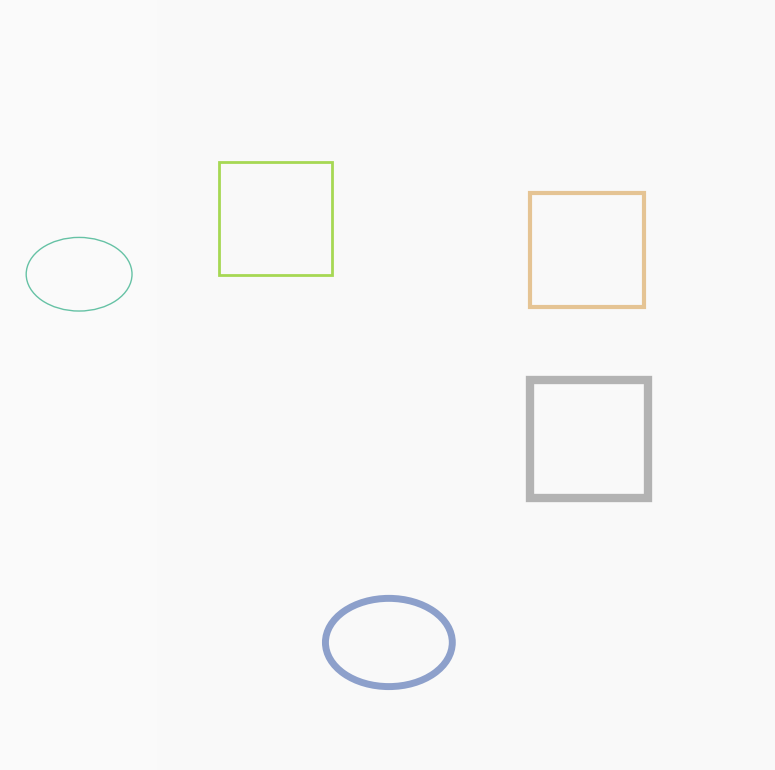[{"shape": "oval", "thickness": 0.5, "radius": 0.34, "center": [0.102, 0.644]}, {"shape": "oval", "thickness": 2.5, "radius": 0.41, "center": [0.502, 0.166]}, {"shape": "square", "thickness": 1, "radius": 0.37, "center": [0.356, 0.717]}, {"shape": "square", "thickness": 1.5, "radius": 0.37, "center": [0.757, 0.675]}, {"shape": "square", "thickness": 3, "radius": 0.38, "center": [0.76, 0.43]}]